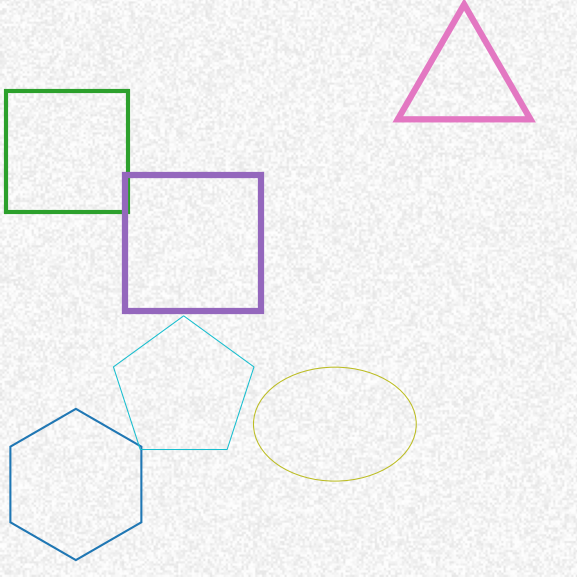[{"shape": "hexagon", "thickness": 1, "radius": 0.65, "center": [0.131, 0.16]}, {"shape": "square", "thickness": 2, "radius": 0.53, "center": [0.116, 0.737]}, {"shape": "square", "thickness": 3, "radius": 0.59, "center": [0.335, 0.579]}, {"shape": "triangle", "thickness": 3, "radius": 0.66, "center": [0.804, 0.859]}, {"shape": "oval", "thickness": 0.5, "radius": 0.7, "center": [0.58, 0.265]}, {"shape": "pentagon", "thickness": 0.5, "radius": 0.64, "center": [0.318, 0.324]}]